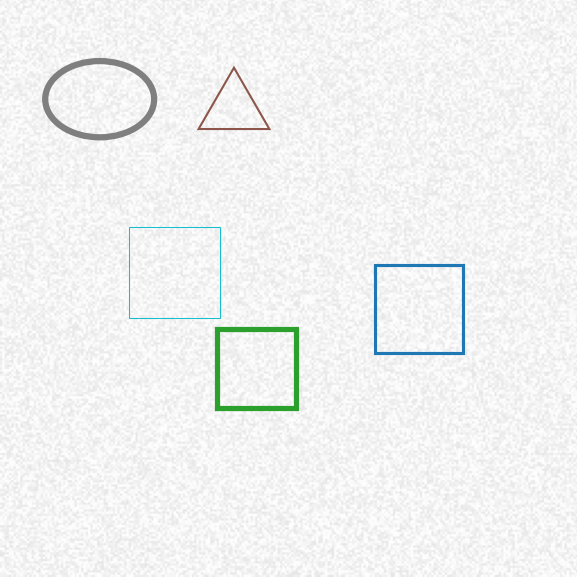[{"shape": "square", "thickness": 1.5, "radius": 0.38, "center": [0.725, 0.464]}, {"shape": "square", "thickness": 2.5, "radius": 0.34, "center": [0.444, 0.361]}, {"shape": "triangle", "thickness": 1, "radius": 0.35, "center": [0.405, 0.811]}, {"shape": "oval", "thickness": 3, "radius": 0.47, "center": [0.173, 0.827]}, {"shape": "square", "thickness": 0.5, "radius": 0.39, "center": [0.303, 0.527]}]